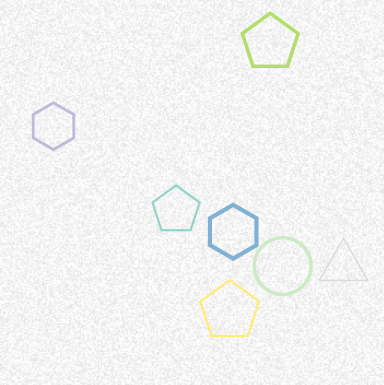[{"shape": "pentagon", "thickness": 1.5, "radius": 0.32, "center": [0.457, 0.454]}, {"shape": "hexagon", "thickness": 2, "radius": 0.3, "center": [0.139, 0.672]}, {"shape": "hexagon", "thickness": 3, "radius": 0.35, "center": [0.606, 0.398]}, {"shape": "pentagon", "thickness": 2.5, "radius": 0.38, "center": [0.702, 0.889]}, {"shape": "triangle", "thickness": 1, "radius": 0.37, "center": [0.892, 0.308]}, {"shape": "circle", "thickness": 2.5, "radius": 0.37, "center": [0.734, 0.309]}, {"shape": "pentagon", "thickness": 1.5, "radius": 0.4, "center": [0.597, 0.192]}]